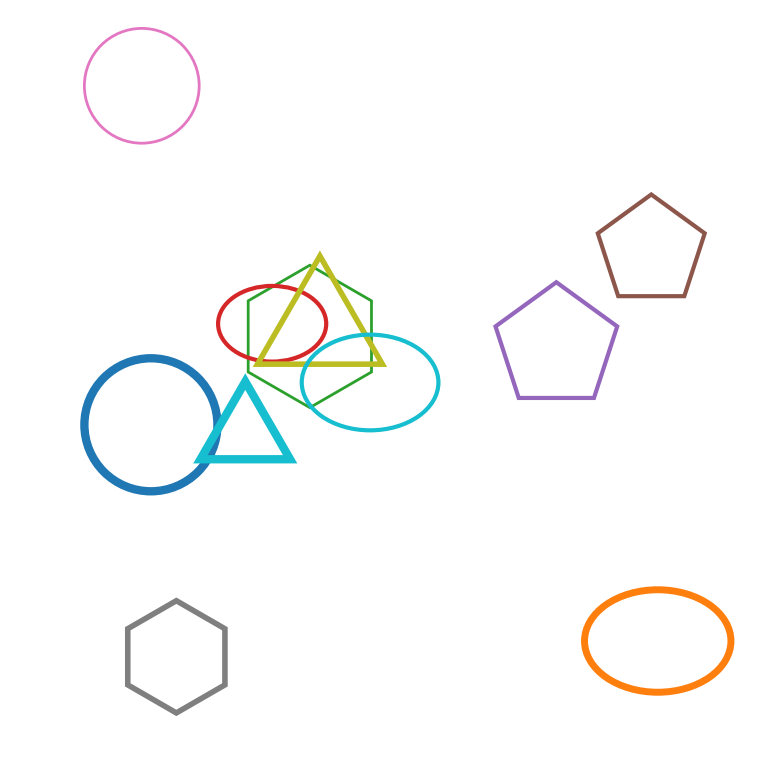[{"shape": "circle", "thickness": 3, "radius": 0.43, "center": [0.196, 0.448]}, {"shape": "oval", "thickness": 2.5, "radius": 0.48, "center": [0.854, 0.168]}, {"shape": "hexagon", "thickness": 1, "radius": 0.46, "center": [0.402, 0.563]}, {"shape": "oval", "thickness": 1.5, "radius": 0.35, "center": [0.353, 0.58]}, {"shape": "pentagon", "thickness": 1.5, "radius": 0.42, "center": [0.723, 0.55]}, {"shape": "pentagon", "thickness": 1.5, "radius": 0.37, "center": [0.846, 0.674]}, {"shape": "circle", "thickness": 1, "radius": 0.37, "center": [0.184, 0.889]}, {"shape": "hexagon", "thickness": 2, "radius": 0.36, "center": [0.229, 0.147]}, {"shape": "triangle", "thickness": 2, "radius": 0.47, "center": [0.415, 0.574]}, {"shape": "oval", "thickness": 1.5, "radius": 0.44, "center": [0.481, 0.503]}, {"shape": "triangle", "thickness": 3, "radius": 0.34, "center": [0.319, 0.437]}]